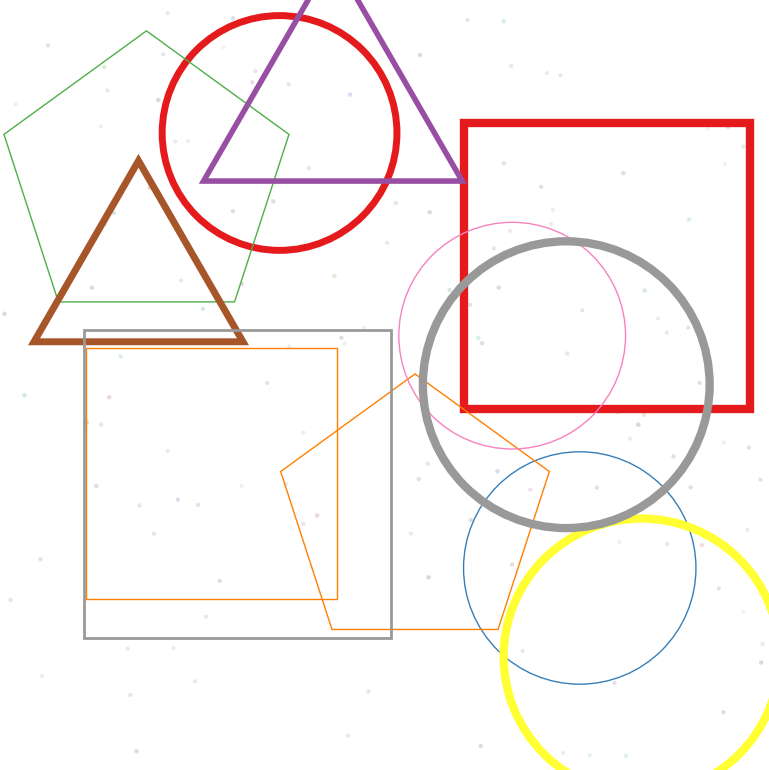[{"shape": "square", "thickness": 3, "radius": 0.93, "center": [0.788, 0.654]}, {"shape": "circle", "thickness": 2.5, "radius": 0.76, "center": [0.363, 0.827]}, {"shape": "circle", "thickness": 0.5, "radius": 0.75, "center": [0.753, 0.262]}, {"shape": "pentagon", "thickness": 0.5, "radius": 0.97, "center": [0.19, 0.765]}, {"shape": "triangle", "thickness": 2, "radius": 0.97, "center": [0.432, 0.862]}, {"shape": "pentagon", "thickness": 0.5, "radius": 0.92, "center": [0.539, 0.331]}, {"shape": "square", "thickness": 0.5, "radius": 0.81, "center": [0.275, 0.385]}, {"shape": "circle", "thickness": 3, "radius": 0.9, "center": [0.833, 0.147]}, {"shape": "triangle", "thickness": 2.5, "radius": 0.78, "center": [0.18, 0.634]}, {"shape": "circle", "thickness": 0.5, "radius": 0.74, "center": [0.665, 0.564]}, {"shape": "circle", "thickness": 3, "radius": 0.93, "center": [0.735, 0.5]}, {"shape": "square", "thickness": 1, "radius": 1.0, "center": [0.308, 0.371]}]